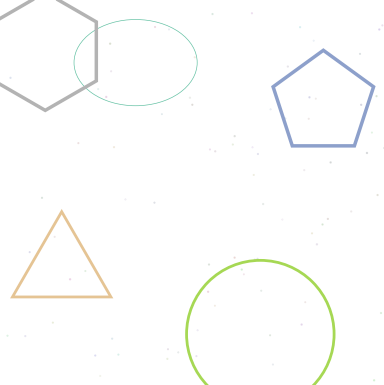[{"shape": "oval", "thickness": 0.5, "radius": 0.8, "center": [0.352, 0.837]}, {"shape": "pentagon", "thickness": 2.5, "radius": 0.69, "center": [0.84, 0.732]}, {"shape": "circle", "thickness": 2, "radius": 0.96, "center": [0.676, 0.132]}, {"shape": "triangle", "thickness": 2, "radius": 0.74, "center": [0.16, 0.302]}, {"shape": "hexagon", "thickness": 2.5, "radius": 0.77, "center": [0.118, 0.867]}]